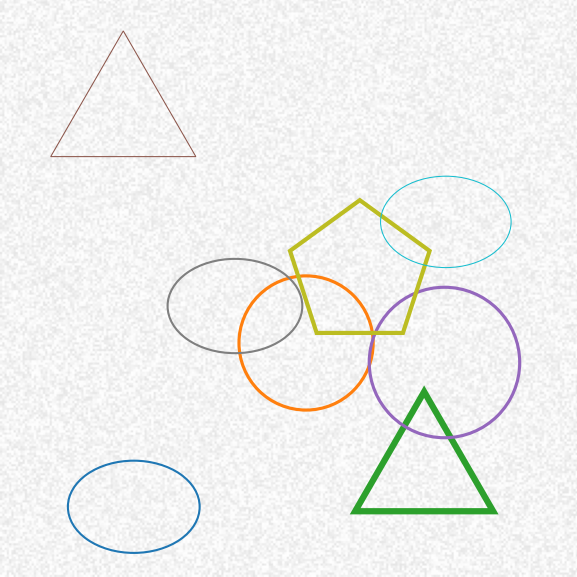[{"shape": "oval", "thickness": 1, "radius": 0.57, "center": [0.232, 0.122]}, {"shape": "circle", "thickness": 1.5, "radius": 0.58, "center": [0.53, 0.405]}, {"shape": "triangle", "thickness": 3, "radius": 0.69, "center": [0.734, 0.183]}, {"shape": "circle", "thickness": 1.5, "radius": 0.65, "center": [0.77, 0.371]}, {"shape": "triangle", "thickness": 0.5, "radius": 0.73, "center": [0.213, 0.8]}, {"shape": "oval", "thickness": 1, "radius": 0.58, "center": [0.407, 0.469]}, {"shape": "pentagon", "thickness": 2, "radius": 0.64, "center": [0.623, 0.525]}, {"shape": "oval", "thickness": 0.5, "radius": 0.57, "center": [0.772, 0.615]}]